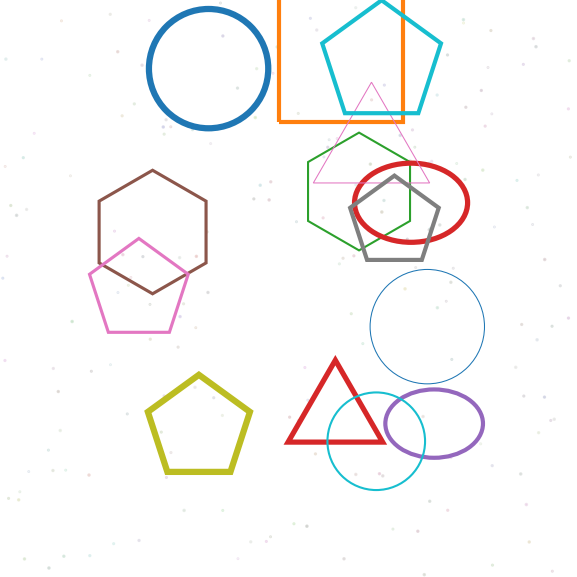[{"shape": "circle", "thickness": 3, "radius": 0.52, "center": [0.361, 0.88]}, {"shape": "circle", "thickness": 0.5, "radius": 0.5, "center": [0.74, 0.434]}, {"shape": "square", "thickness": 2, "radius": 0.54, "center": [0.591, 0.896]}, {"shape": "hexagon", "thickness": 1, "radius": 0.51, "center": [0.622, 0.668]}, {"shape": "oval", "thickness": 2.5, "radius": 0.49, "center": [0.712, 0.648]}, {"shape": "triangle", "thickness": 2.5, "radius": 0.47, "center": [0.581, 0.281]}, {"shape": "oval", "thickness": 2, "radius": 0.42, "center": [0.752, 0.266]}, {"shape": "hexagon", "thickness": 1.5, "radius": 0.53, "center": [0.264, 0.597]}, {"shape": "triangle", "thickness": 0.5, "radius": 0.58, "center": [0.643, 0.74]}, {"shape": "pentagon", "thickness": 1.5, "radius": 0.45, "center": [0.24, 0.496]}, {"shape": "pentagon", "thickness": 2, "radius": 0.4, "center": [0.683, 0.614]}, {"shape": "pentagon", "thickness": 3, "radius": 0.46, "center": [0.344, 0.257]}, {"shape": "circle", "thickness": 1, "radius": 0.42, "center": [0.652, 0.235]}, {"shape": "pentagon", "thickness": 2, "radius": 0.54, "center": [0.661, 0.891]}]